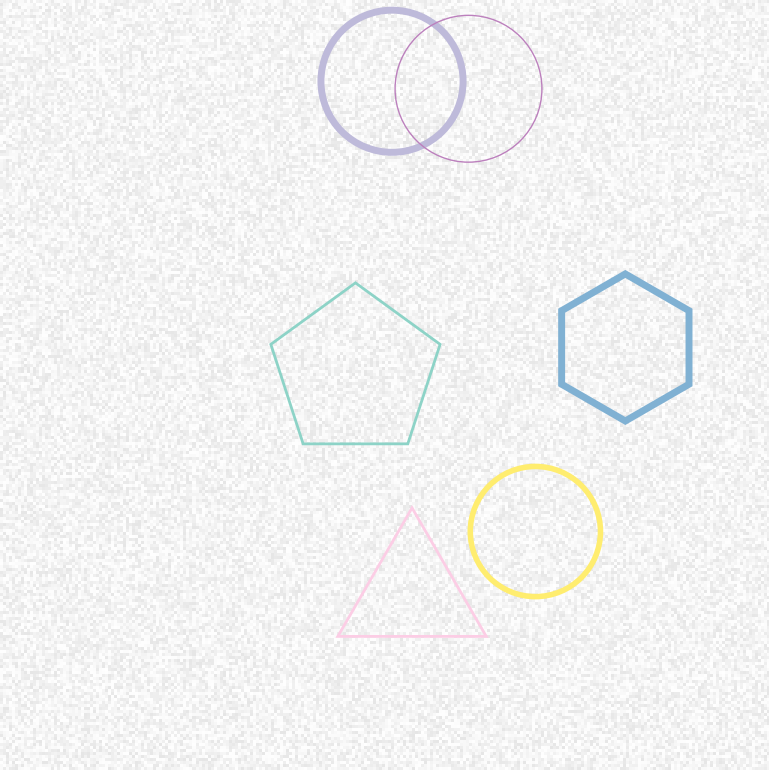[{"shape": "pentagon", "thickness": 1, "radius": 0.58, "center": [0.462, 0.517]}, {"shape": "circle", "thickness": 2.5, "radius": 0.46, "center": [0.509, 0.894]}, {"shape": "hexagon", "thickness": 2.5, "radius": 0.48, "center": [0.812, 0.549]}, {"shape": "triangle", "thickness": 1, "radius": 0.56, "center": [0.535, 0.229]}, {"shape": "circle", "thickness": 0.5, "radius": 0.48, "center": [0.608, 0.885]}, {"shape": "circle", "thickness": 2, "radius": 0.42, "center": [0.695, 0.31]}]